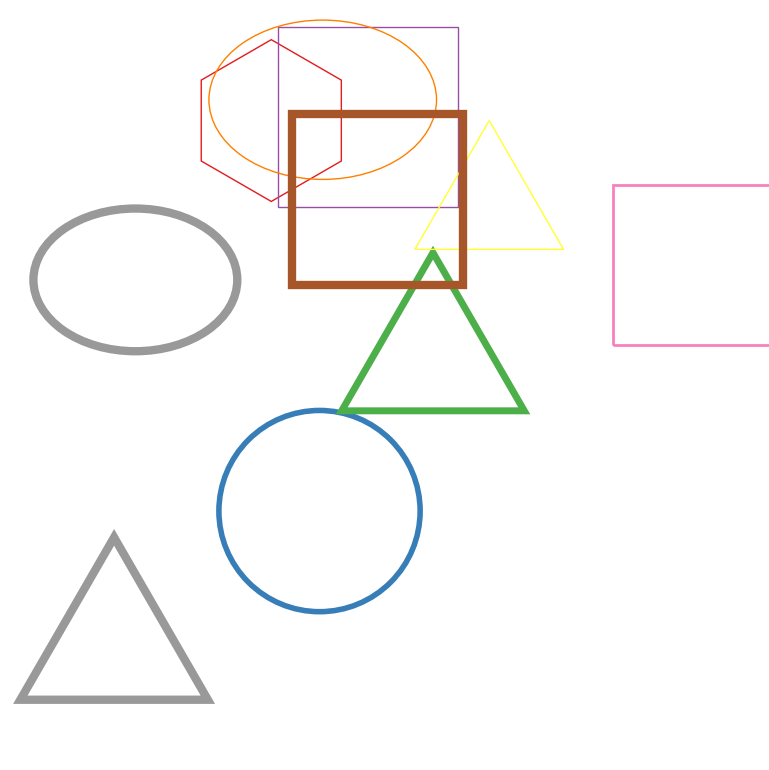[{"shape": "hexagon", "thickness": 0.5, "radius": 0.53, "center": [0.352, 0.843]}, {"shape": "circle", "thickness": 2, "radius": 0.65, "center": [0.415, 0.336]}, {"shape": "triangle", "thickness": 2.5, "radius": 0.68, "center": [0.562, 0.535]}, {"shape": "square", "thickness": 0.5, "radius": 0.58, "center": [0.478, 0.848]}, {"shape": "oval", "thickness": 0.5, "radius": 0.74, "center": [0.419, 0.87]}, {"shape": "triangle", "thickness": 0.5, "radius": 0.56, "center": [0.635, 0.732]}, {"shape": "square", "thickness": 3, "radius": 0.56, "center": [0.491, 0.741]}, {"shape": "square", "thickness": 1, "radius": 0.52, "center": [0.9, 0.656]}, {"shape": "triangle", "thickness": 3, "radius": 0.7, "center": [0.148, 0.162]}, {"shape": "oval", "thickness": 3, "radius": 0.66, "center": [0.176, 0.637]}]